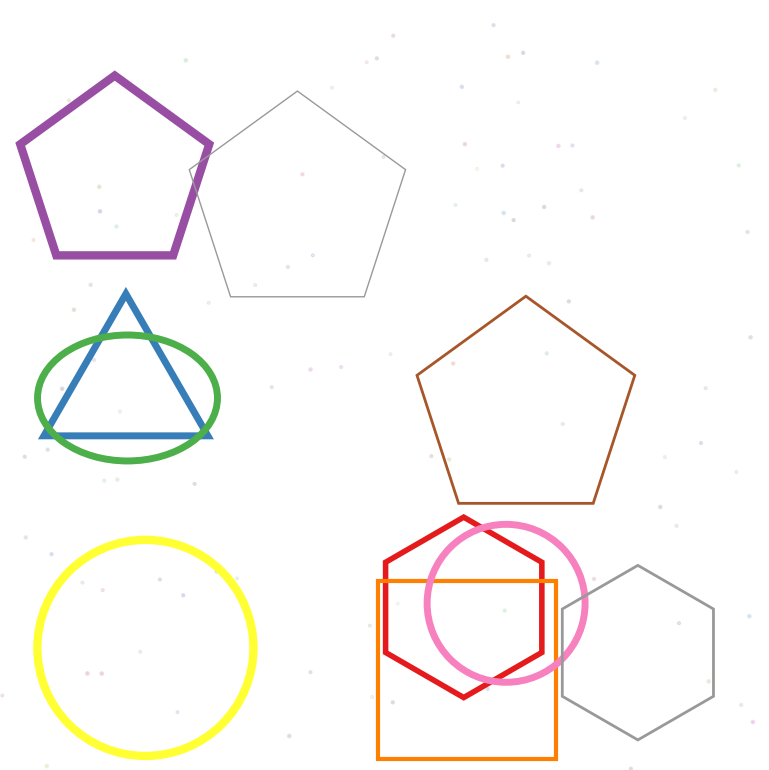[{"shape": "hexagon", "thickness": 2, "radius": 0.59, "center": [0.602, 0.211]}, {"shape": "triangle", "thickness": 2.5, "radius": 0.61, "center": [0.164, 0.495]}, {"shape": "oval", "thickness": 2.5, "radius": 0.58, "center": [0.166, 0.483]}, {"shape": "pentagon", "thickness": 3, "radius": 0.65, "center": [0.149, 0.773]}, {"shape": "square", "thickness": 1.5, "radius": 0.58, "center": [0.606, 0.13]}, {"shape": "circle", "thickness": 3, "radius": 0.7, "center": [0.189, 0.159]}, {"shape": "pentagon", "thickness": 1, "radius": 0.74, "center": [0.683, 0.467]}, {"shape": "circle", "thickness": 2.5, "radius": 0.51, "center": [0.657, 0.216]}, {"shape": "pentagon", "thickness": 0.5, "radius": 0.74, "center": [0.386, 0.734]}, {"shape": "hexagon", "thickness": 1, "radius": 0.57, "center": [0.828, 0.152]}]